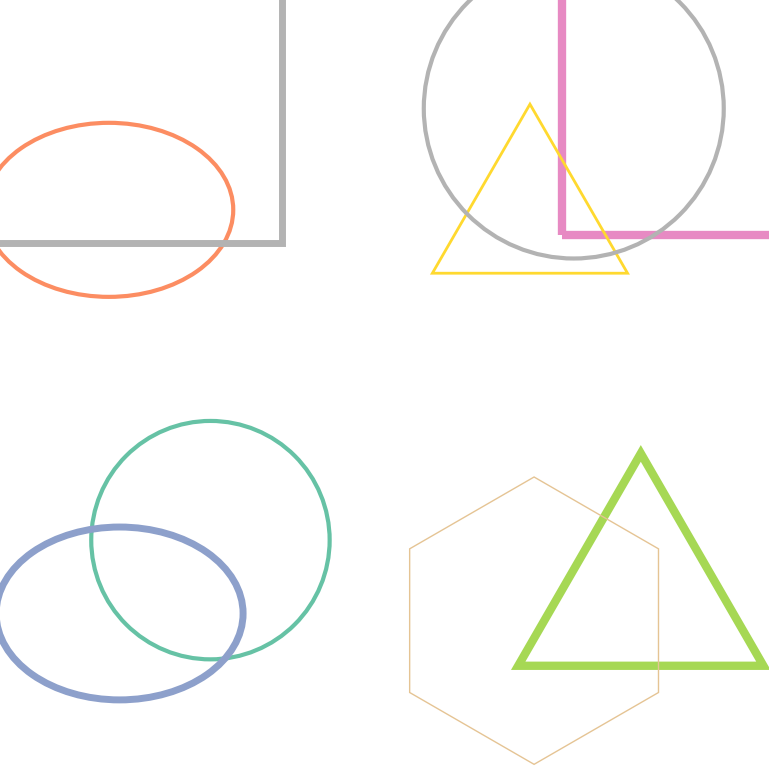[{"shape": "circle", "thickness": 1.5, "radius": 0.77, "center": [0.273, 0.299]}, {"shape": "oval", "thickness": 1.5, "radius": 0.81, "center": [0.141, 0.727]}, {"shape": "oval", "thickness": 2.5, "radius": 0.8, "center": [0.155, 0.203]}, {"shape": "square", "thickness": 3, "radius": 0.84, "center": [0.898, 0.863]}, {"shape": "triangle", "thickness": 3, "radius": 0.92, "center": [0.832, 0.227]}, {"shape": "triangle", "thickness": 1, "radius": 0.73, "center": [0.688, 0.718]}, {"shape": "hexagon", "thickness": 0.5, "radius": 0.93, "center": [0.694, 0.194]}, {"shape": "square", "thickness": 2.5, "radius": 0.99, "center": [0.167, 0.883]}, {"shape": "circle", "thickness": 1.5, "radius": 0.97, "center": [0.745, 0.859]}]